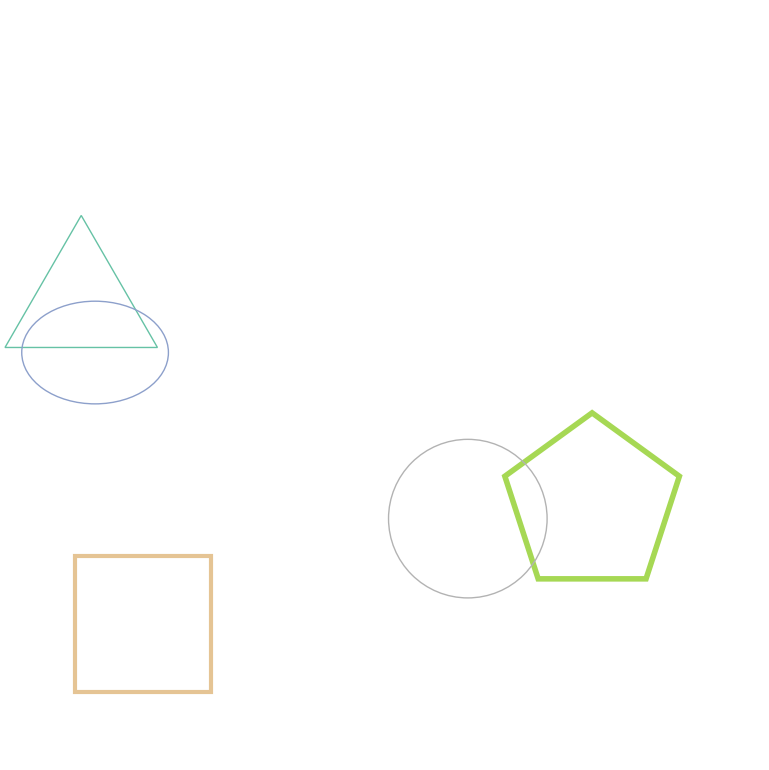[{"shape": "triangle", "thickness": 0.5, "radius": 0.57, "center": [0.105, 0.606]}, {"shape": "oval", "thickness": 0.5, "radius": 0.48, "center": [0.123, 0.542]}, {"shape": "pentagon", "thickness": 2, "radius": 0.6, "center": [0.769, 0.345]}, {"shape": "square", "thickness": 1.5, "radius": 0.44, "center": [0.185, 0.19]}, {"shape": "circle", "thickness": 0.5, "radius": 0.51, "center": [0.608, 0.326]}]